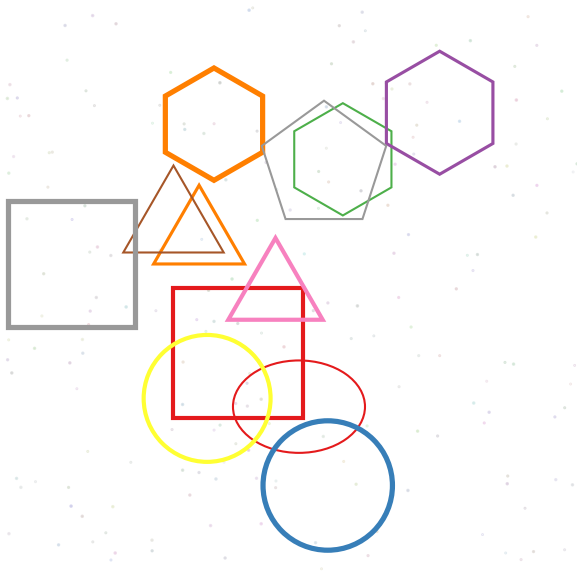[{"shape": "square", "thickness": 2, "radius": 0.56, "center": [0.413, 0.389]}, {"shape": "oval", "thickness": 1, "radius": 0.57, "center": [0.518, 0.295]}, {"shape": "circle", "thickness": 2.5, "radius": 0.56, "center": [0.568, 0.158]}, {"shape": "hexagon", "thickness": 1, "radius": 0.49, "center": [0.594, 0.723]}, {"shape": "hexagon", "thickness": 1.5, "radius": 0.53, "center": [0.761, 0.804]}, {"shape": "hexagon", "thickness": 2.5, "radius": 0.49, "center": [0.371, 0.784]}, {"shape": "triangle", "thickness": 1.5, "radius": 0.45, "center": [0.345, 0.587]}, {"shape": "circle", "thickness": 2, "radius": 0.55, "center": [0.359, 0.309]}, {"shape": "triangle", "thickness": 1, "radius": 0.5, "center": [0.3, 0.612]}, {"shape": "triangle", "thickness": 2, "radius": 0.47, "center": [0.477, 0.493]}, {"shape": "square", "thickness": 2.5, "radius": 0.55, "center": [0.124, 0.542]}, {"shape": "pentagon", "thickness": 1, "radius": 0.57, "center": [0.561, 0.711]}]